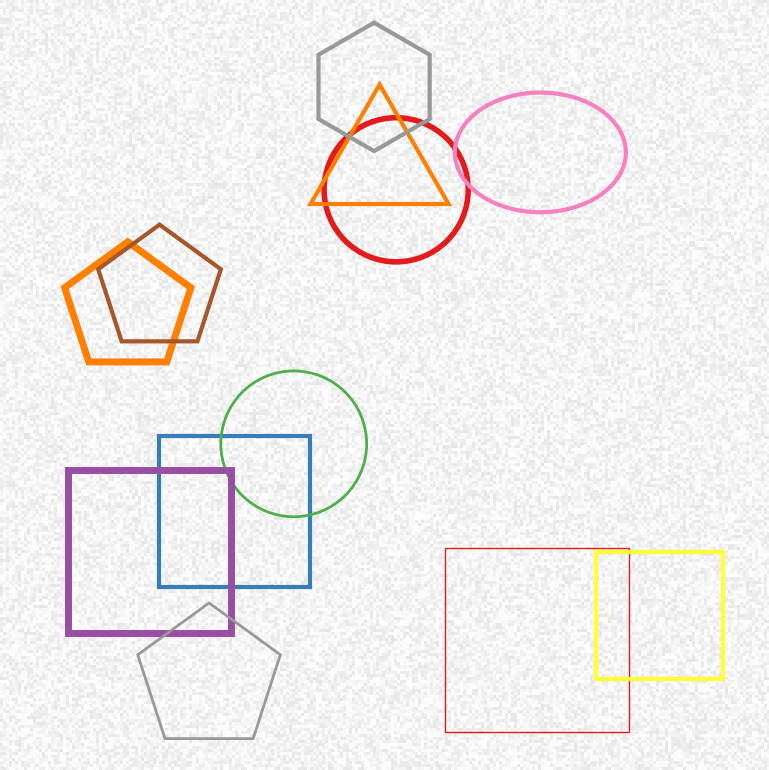[{"shape": "circle", "thickness": 2, "radius": 0.47, "center": [0.514, 0.754]}, {"shape": "square", "thickness": 0.5, "radius": 0.6, "center": [0.698, 0.168]}, {"shape": "square", "thickness": 1.5, "radius": 0.49, "center": [0.304, 0.336]}, {"shape": "circle", "thickness": 1, "radius": 0.47, "center": [0.381, 0.424]}, {"shape": "square", "thickness": 2.5, "radius": 0.53, "center": [0.194, 0.284]}, {"shape": "pentagon", "thickness": 2.5, "radius": 0.43, "center": [0.166, 0.6]}, {"shape": "triangle", "thickness": 1.5, "radius": 0.52, "center": [0.493, 0.787]}, {"shape": "square", "thickness": 1.5, "radius": 0.41, "center": [0.857, 0.201]}, {"shape": "pentagon", "thickness": 1.5, "radius": 0.42, "center": [0.207, 0.624]}, {"shape": "oval", "thickness": 1.5, "radius": 0.56, "center": [0.702, 0.802]}, {"shape": "pentagon", "thickness": 1, "radius": 0.49, "center": [0.272, 0.12]}, {"shape": "hexagon", "thickness": 1.5, "radius": 0.42, "center": [0.486, 0.887]}]